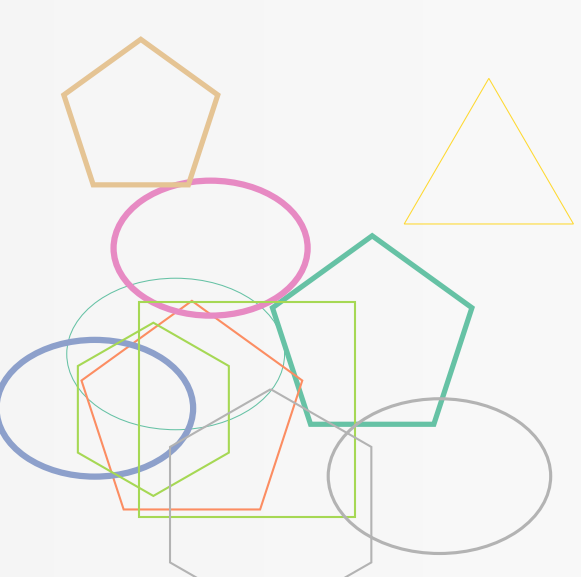[{"shape": "oval", "thickness": 0.5, "radius": 0.94, "center": [0.302, 0.386]}, {"shape": "pentagon", "thickness": 2.5, "radius": 0.9, "center": [0.64, 0.41]}, {"shape": "pentagon", "thickness": 1, "radius": 1.0, "center": [0.33, 0.278]}, {"shape": "oval", "thickness": 3, "radius": 0.85, "center": [0.163, 0.292]}, {"shape": "oval", "thickness": 3, "radius": 0.83, "center": [0.362, 0.569]}, {"shape": "square", "thickness": 1, "radius": 0.93, "center": [0.425, 0.29]}, {"shape": "hexagon", "thickness": 1, "radius": 0.75, "center": [0.264, 0.29]}, {"shape": "triangle", "thickness": 0.5, "radius": 0.84, "center": [0.841, 0.695]}, {"shape": "pentagon", "thickness": 2.5, "radius": 0.7, "center": [0.242, 0.792]}, {"shape": "oval", "thickness": 1.5, "radius": 0.96, "center": [0.756, 0.175]}, {"shape": "hexagon", "thickness": 1, "radius": 1.0, "center": [0.466, 0.125]}]